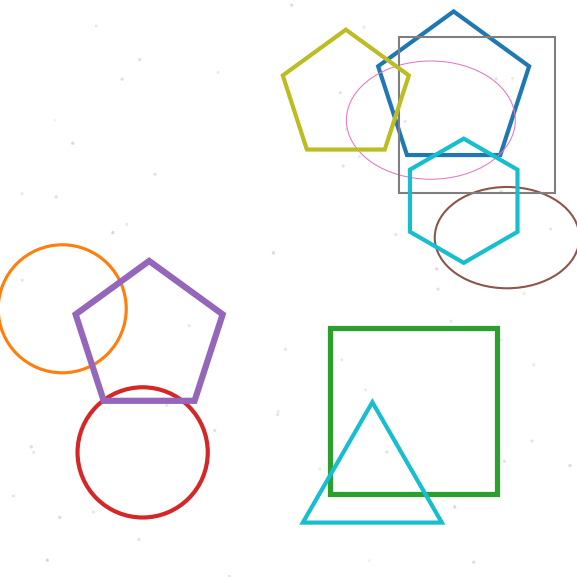[{"shape": "pentagon", "thickness": 2, "radius": 0.69, "center": [0.785, 0.842]}, {"shape": "circle", "thickness": 1.5, "radius": 0.55, "center": [0.108, 0.464]}, {"shape": "square", "thickness": 2.5, "radius": 0.72, "center": [0.716, 0.288]}, {"shape": "circle", "thickness": 2, "radius": 0.56, "center": [0.247, 0.216]}, {"shape": "pentagon", "thickness": 3, "radius": 0.67, "center": [0.258, 0.413]}, {"shape": "oval", "thickness": 1, "radius": 0.63, "center": [0.878, 0.588]}, {"shape": "oval", "thickness": 0.5, "radius": 0.73, "center": [0.746, 0.791]}, {"shape": "square", "thickness": 1, "radius": 0.68, "center": [0.826, 0.8]}, {"shape": "pentagon", "thickness": 2, "radius": 0.57, "center": [0.599, 0.833]}, {"shape": "triangle", "thickness": 2, "radius": 0.69, "center": [0.645, 0.164]}, {"shape": "hexagon", "thickness": 2, "radius": 0.54, "center": [0.803, 0.652]}]